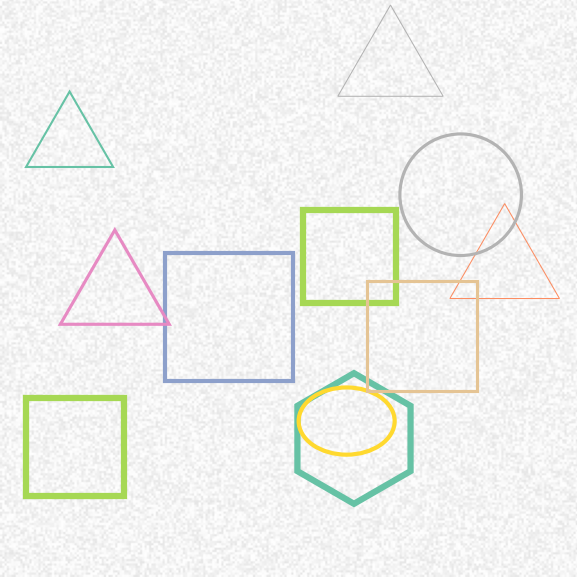[{"shape": "triangle", "thickness": 1, "radius": 0.44, "center": [0.12, 0.754]}, {"shape": "hexagon", "thickness": 3, "radius": 0.57, "center": [0.613, 0.24]}, {"shape": "triangle", "thickness": 0.5, "radius": 0.55, "center": [0.874, 0.537]}, {"shape": "square", "thickness": 2, "radius": 0.55, "center": [0.396, 0.45]}, {"shape": "triangle", "thickness": 1.5, "radius": 0.54, "center": [0.199, 0.492]}, {"shape": "square", "thickness": 3, "radius": 0.42, "center": [0.129, 0.225]}, {"shape": "square", "thickness": 3, "radius": 0.4, "center": [0.606, 0.555]}, {"shape": "oval", "thickness": 2, "radius": 0.42, "center": [0.6, 0.27]}, {"shape": "square", "thickness": 1.5, "radius": 0.48, "center": [0.731, 0.418]}, {"shape": "triangle", "thickness": 0.5, "radius": 0.53, "center": [0.676, 0.885]}, {"shape": "circle", "thickness": 1.5, "radius": 0.53, "center": [0.798, 0.662]}]